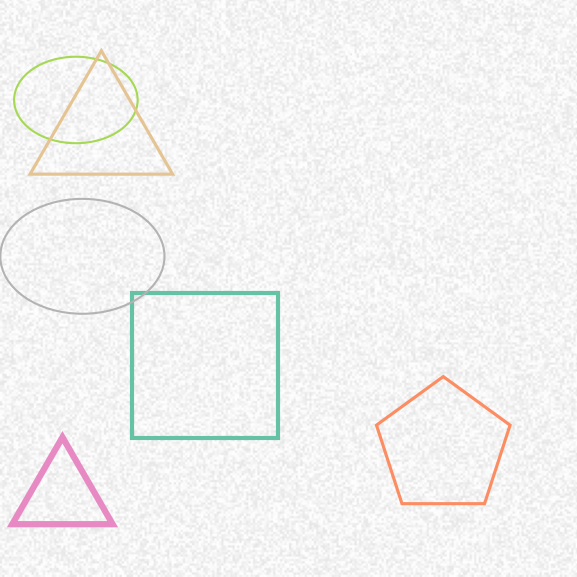[{"shape": "square", "thickness": 2, "radius": 0.63, "center": [0.355, 0.366]}, {"shape": "pentagon", "thickness": 1.5, "radius": 0.61, "center": [0.768, 0.225]}, {"shape": "triangle", "thickness": 3, "radius": 0.5, "center": [0.108, 0.142]}, {"shape": "oval", "thickness": 1, "radius": 0.53, "center": [0.131, 0.826]}, {"shape": "triangle", "thickness": 1.5, "radius": 0.71, "center": [0.175, 0.769]}, {"shape": "oval", "thickness": 1, "radius": 0.71, "center": [0.143, 0.555]}]